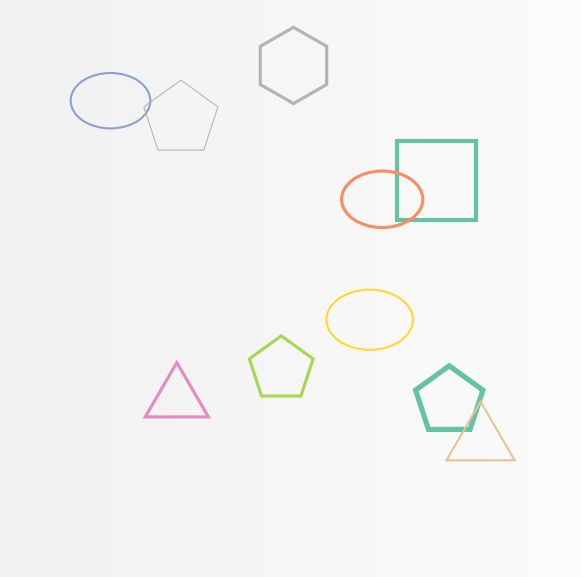[{"shape": "pentagon", "thickness": 2.5, "radius": 0.3, "center": [0.773, 0.305]}, {"shape": "square", "thickness": 2, "radius": 0.34, "center": [0.751, 0.686]}, {"shape": "oval", "thickness": 1.5, "radius": 0.35, "center": [0.658, 0.654]}, {"shape": "oval", "thickness": 1, "radius": 0.34, "center": [0.19, 0.825]}, {"shape": "triangle", "thickness": 1.5, "radius": 0.31, "center": [0.304, 0.309]}, {"shape": "pentagon", "thickness": 1.5, "radius": 0.29, "center": [0.484, 0.36]}, {"shape": "oval", "thickness": 1, "radius": 0.37, "center": [0.636, 0.445]}, {"shape": "triangle", "thickness": 1, "radius": 0.34, "center": [0.827, 0.236]}, {"shape": "pentagon", "thickness": 0.5, "radius": 0.34, "center": [0.311, 0.793]}, {"shape": "hexagon", "thickness": 1.5, "radius": 0.33, "center": [0.505, 0.886]}]